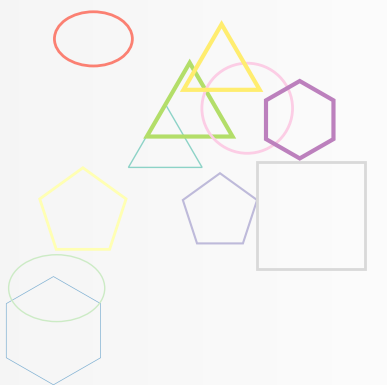[{"shape": "triangle", "thickness": 1, "radius": 0.55, "center": [0.426, 0.62]}, {"shape": "pentagon", "thickness": 2, "radius": 0.59, "center": [0.214, 0.447]}, {"shape": "pentagon", "thickness": 1.5, "radius": 0.5, "center": [0.568, 0.449]}, {"shape": "oval", "thickness": 2, "radius": 0.5, "center": [0.241, 0.899]}, {"shape": "hexagon", "thickness": 0.5, "radius": 0.7, "center": [0.138, 0.141]}, {"shape": "triangle", "thickness": 3, "radius": 0.64, "center": [0.49, 0.709]}, {"shape": "circle", "thickness": 2, "radius": 0.58, "center": [0.638, 0.719]}, {"shape": "square", "thickness": 2, "radius": 0.7, "center": [0.803, 0.44]}, {"shape": "hexagon", "thickness": 3, "radius": 0.5, "center": [0.774, 0.689]}, {"shape": "oval", "thickness": 1, "radius": 0.62, "center": [0.146, 0.252]}, {"shape": "triangle", "thickness": 3, "radius": 0.57, "center": [0.572, 0.823]}]